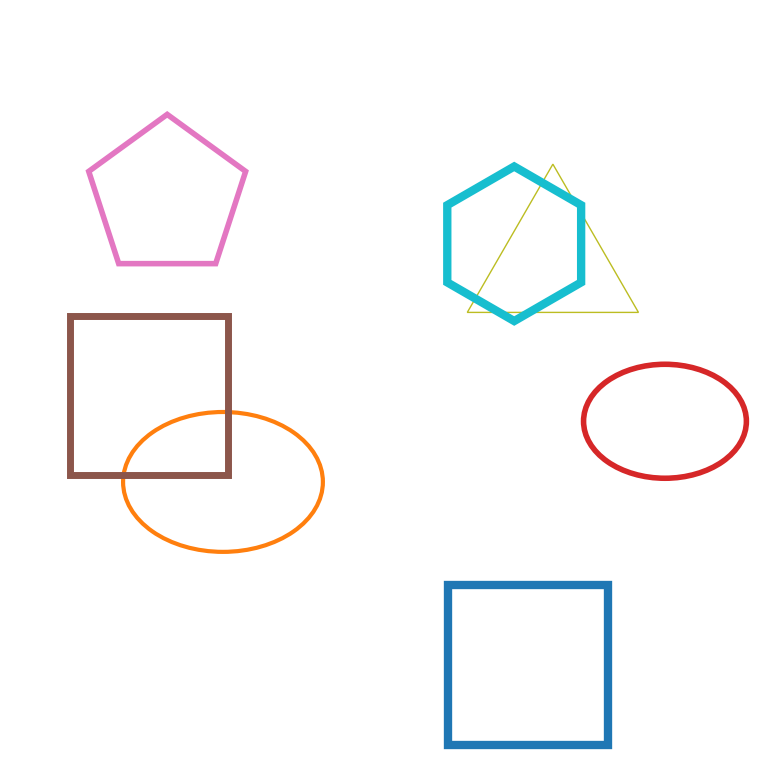[{"shape": "square", "thickness": 3, "radius": 0.52, "center": [0.685, 0.136]}, {"shape": "oval", "thickness": 1.5, "radius": 0.65, "center": [0.29, 0.374]}, {"shape": "oval", "thickness": 2, "radius": 0.53, "center": [0.864, 0.453]}, {"shape": "square", "thickness": 2.5, "radius": 0.51, "center": [0.193, 0.486]}, {"shape": "pentagon", "thickness": 2, "radius": 0.54, "center": [0.217, 0.744]}, {"shape": "triangle", "thickness": 0.5, "radius": 0.64, "center": [0.718, 0.658]}, {"shape": "hexagon", "thickness": 3, "radius": 0.5, "center": [0.668, 0.683]}]